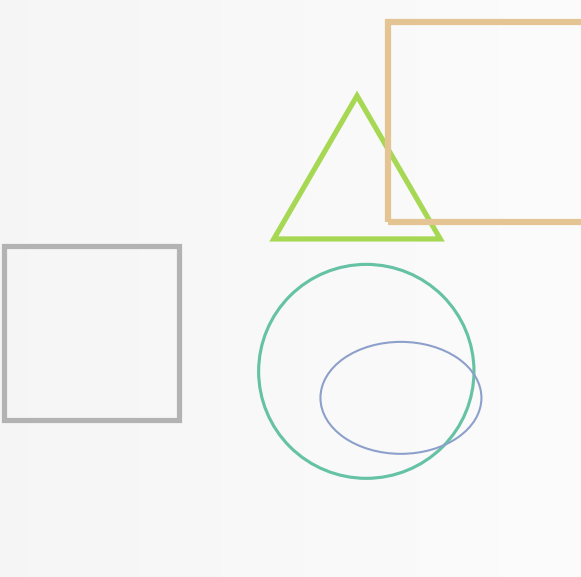[{"shape": "circle", "thickness": 1.5, "radius": 0.93, "center": [0.63, 0.356]}, {"shape": "oval", "thickness": 1, "radius": 0.69, "center": [0.69, 0.31]}, {"shape": "triangle", "thickness": 2.5, "radius": 0.83, "center": [0.614, 0.668]}, {"shape": "square", "thickness": 3, "radius": 0.86, "center": [0.841, 0.788]}, {"shape": "square", "thickness": 2.5, "radius": 0.75, "center": [0.158, 0.423]}]